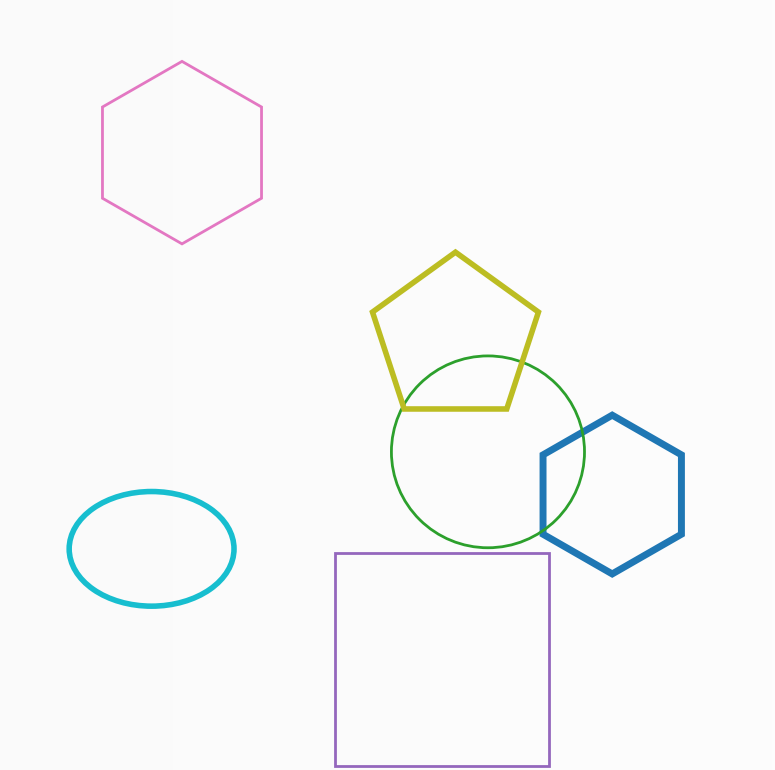[{"shape": "hexagon", "thickness": 2.5, "radius": 0.52, "center": [0.79, 0.358]}, {"shape": "circle", "thickness": 1, "radius": 0.62, "center": [0.63, 0.413]}, {"shape": "square", "thickness": 1, "radius": 0.69, "center": [0.571, 0.144]}, {"shape": "hexagon", "thickness": 1, "radius": 0.59, "center": [0.235, 0.802]}, {"shape": "pentagon", "thickness": 2, "radius": 0.56, "center": [0.588, 0.56]}, {"shape": "oval", "thickness": 2, "radius": 0.53, "center": [0.196, 0.287]}]